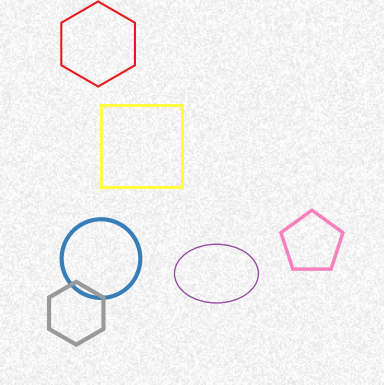[{"shape": "hexagon", "thickness": 1.5, "radius": 0.55, "center": [0.255, 0.886]}, {"shape": "circle", "thickness": 3, "radius": 0.51, "center": [0.262, 0.328]}, {"shape": "oval", "thickness": 1, "radius": 0.54, "center": [0.562, 0.289]}, {"shape": "square", "thickness": 2, "radius": 0.53, "center": [0.368, 0.621]}, {"shape": "pentagon", "thickness": 2.5, "radius": 0.42, "center": [0.81, 0.37]}, {"shape": "hexagon", "thickness": 3, "radius": 0.41, "center": [0.198, 0.186]}]